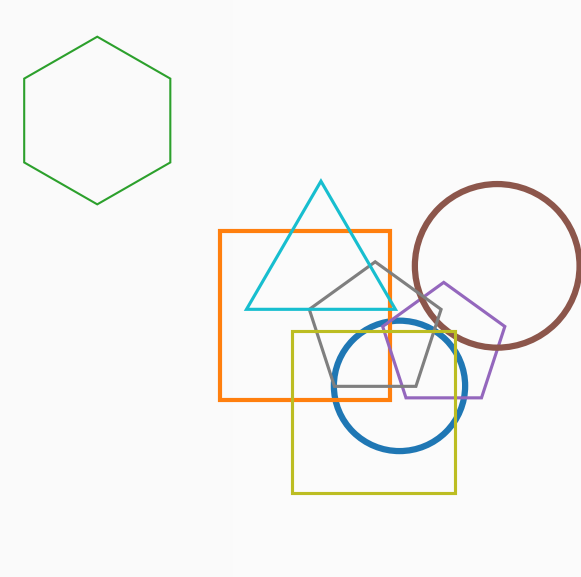[{"shape": "circle", "thickness": 3, "radius": 0.56, "center": [0.687, 0.331]}, {"shape": "square", "thickness": 2, "radius": 0.73, "center": [0.525, 0.453]}, {"shape": "hexagon", "thickness": 1, "radius": 0.73, "center": [0.167, 0.79]}, {"shape": "pentagon", "thickness": 1.5, "radius": 0.55, "center": [0.763, 0.4]}, {"shape": "circle", "thickness": 3, "radius": 0.71, "center": [0.855, 0.539]}, {"shape": "pentagon", "thickness": 1.5, "radius": 0.6, "center": [0.645, 0.427]}, {"shape": "square", "thickness": 1.5, "radius": 0.7, "center": [0.643, 0.286]}, {"shape": "triangle", "thickness": 1.5, "radius": 0.74, "center": [0.552, 0.537]}]